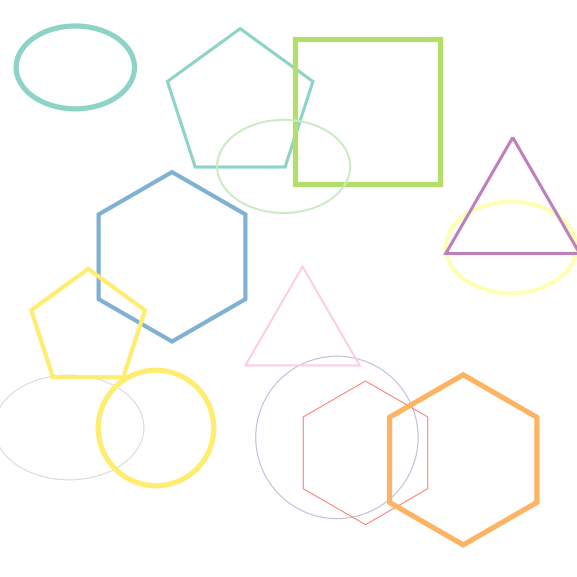[{"shape": "pentagon", "thickness": 1.5, "radius": 0.66, "center": [0.416, 0.817]}, {"shape": "oval", "thickness": 2.5, "radius": 0.51, "center": [0.13, 0.882]}, {"shape": "oval", "thickness": 2, "radius": 0.56, "center": [0.885, 0.571]}, {"shape": "circle", "thickness": 0.5, "radius": 0.7, "center": [0.583, 0.242]}, {"shape": "hexagon", "thickness": 0.5, "radius": 0.62, "center": [0.633, 0.215]}, {"shape": "hexagon", "thickness": 2, "radius": 0.73, "center": [0.298, 0.554]}, {"shape": "hexagon", "thickness": 2.5, "radius": 0.74, "center": [0.802, 0.203]}, {"shape": "square", "thickness": 2.5, "radius": 0.63, "center": [0.637, 0.806]}, {"shape": "triangle", "thickness": 1, "radius": 0.57, "center": [0.524, 0.423]}, {"shape": "oval", "thickness": 0.5, "radius": 0.65, "center": [0.12, 0.259]}, {"shape": "triangle", "thickness": 1.5, "radius": 0.67, "center": [0.888, 0.627]}, {"shape": "oval", "thickness": 1, "radius": 0.58, "center": [0.491, 0.711]}, {"shape": "pentagon", "thickness": 2, "radius": 0.52, "center": [0.153, 0.43]}, {"shape": "circle", "thickness": 2.5, "radius": 0.5, "center": [0.27, 0.258]}]